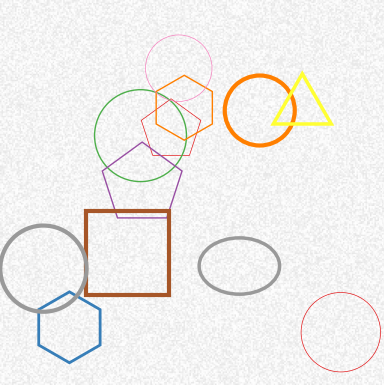[{"shape": "pentagon", "thickness": 0.5, "radius": 0.41, "center": [0.444, 0.662]}, {"shape": "circle", "thickness": 0.5, "radius": 0.52, "center": [0.885, 0.137]}, {"shape": "hexagon", "thickness": 2, "radius": 0.46, "center": [0.18, 0.15]}, {"shape": "circle", "thickness": 1, "radius": 0.6, "center": [0.365, 0.648]}, {"shape": "pentagon", "thickness": 1, "radius": 0.54, "center": [0.369, 0.522]}, {"shape": "circle", "thickness": 3, "radius": 0.45, "center": [0.675, 0.713]}, {"shape": "hexagon", "thickness": 1, "radius": 0.42, "center": [0.479, 0.72]}, {"shape": "triangle", "thickness": 2.5, "radius": 0.43, "center": [0.785, 0.721]}, {"shape": "square", "thickness": 3, "radius": 0.54, "center": [0.331, 0.343]}, {"shape": "circle", "thickness": 0.5, "radius": 0.43, "center": [0.464, 0.823]}, {"shape": "circle", "thickness": 3, "radius": 0.56, "center": [0.113, 0.302]}, {"shape": "oval", "thickness": 2.5, "radius": 0.52, "center": [0.622, 0.309]}]